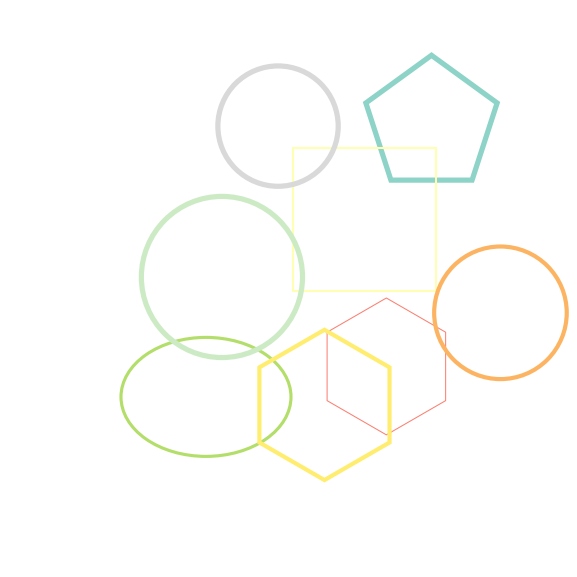[{"shape": "pentagon", "thickness": 2.5, "radius": 0.6, "center": [0.747, 0.784]}, {"shape": "square", "thickness": 1, "radius": 0.62, "center": [0.632, 0.619]}, {"shape": "hexagon", "thickness": 0.5, "radius": 0.59, "center": [0.669, 0.365]}, {"shape": "circle", "thickness": 2, "radius": 0.57, "center": [0.867, 0.457]}, {"shape": "oval", "thickness": 1.5, "radius": 0.74, "center": [0.357, 0.312]}, {"shape": "circle", "thickness": 2.5, "radius": 0.52, "center": [0.481, 0.781]}, {"shape": "circle", "thickness": 2.5, "radius": 0.7, "center": [0.384, 0.52]}, {"shape": "hexagon", "thickness": 2, "radius": 0.65, "center": [0.562, 0.298]}]